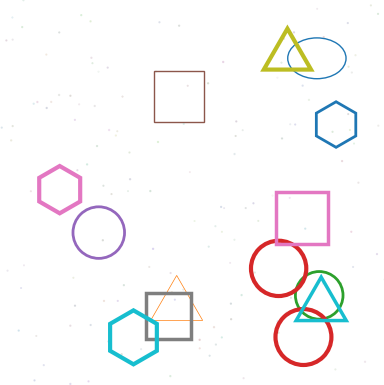[{"shape": "hexagon", "thickness": 2, "radius": 0.3, "center": [0.873, 0.677]}, {"shape": "oval", "thickness": 1, "radius": 0.38, "center": [0.823, 0.849]}, {"shape": "triangle", "thickness": 0.5, "radius": 0.39, "center": [0.459, 0.207]}, {"shape": "circle", "thickness": 2, "radius": 0.31, "center": [0.829, 0.233]}, {"shape": "circle", "thickness": 3, "radius": 0.36, "center": [0.724, 0.303]}, {"shape": "circle", "thickness": 3, "radius": 0.36, "center": [0.788, 0.125]}, {"shape": "circle", "thickness": 2, "radius": 0.33, "center": [0.257, 0.396]}, {"shape": "square", "thickness": 1, "radius": 0.33, "center": [0.464, 0.749]}, {"shape": "square", "thickness": 2.5, "radius": 0.34, "center": [0.785, 0.434]}, {"shape": "hexagon", "thickness": 3, "radius": 0.31, "center": [0.155, 0.507]}, {"shape": "square", "thickness": 2.5, "radius": 0.3, "center": [0.438, 0.179]}, {"shape": "triangle", "thickness": 3, "radius": 0.35, "center": [0.747, 0.855]}, {"shape": "triangle", "thickness": 2.5, "radius": 0.38, "center": [0.834, 0.205]}, {"shape": "hexagon", "thickness": 3, "radius": 0.35, "center": [0.347, 0.124]}]